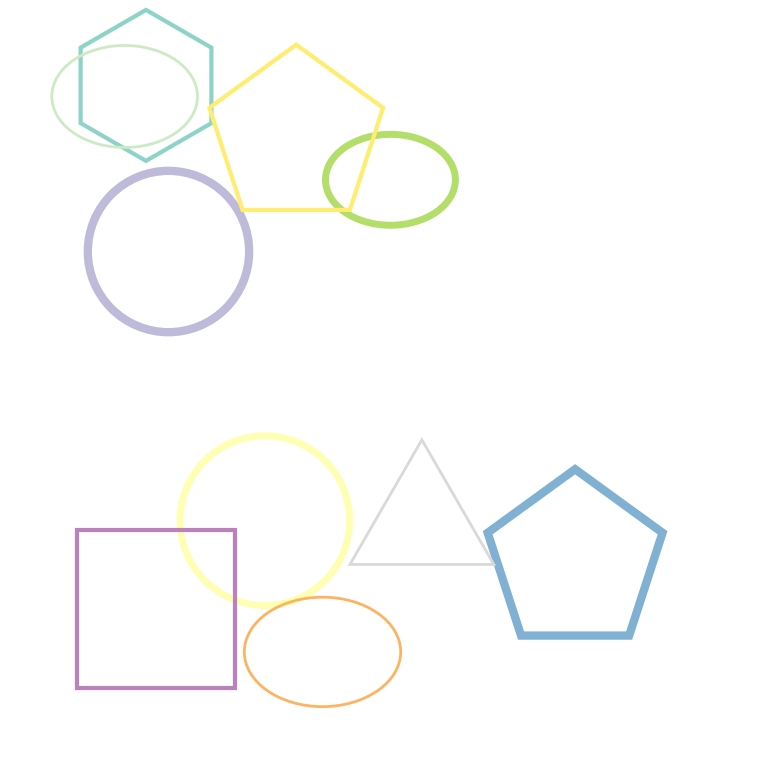[{"shape": "hexagon", "thickness": 1.5, "radius": 0.49, "center": [0.19, 0.889]}, {"shape": "circle", "thickness": 2.5, "radius": 0.55, "center": [0.344, 0.324]}, {"shape": "circle", "thickness": 3, "radius": 0.52, "center": [0.219, 0.673]}, {"shape": "pentagon", "thickness": 3, "radius": 0.6, "center": [0.747, 0.271]}, {"shape": "oval", "thickness": 1, "radius": 0.51, "center": [0.419, 0.153]}, {"shape": "oval", "thickness": 2.5, "radius": 0.42, "center": [0.507, 0.767]}, {"shape": "triangle", "thickness": 1, "radius": 0.54, "center": [0.548, 0.321]}, {"shape": "square", "thickness": 1.5, "radius": 0.51, "center": [0.203, 0.209]}, {"shape": "oval", "thickness": 1, "radius": 0.47, "center": [0.162, 0.875]}, {"shape": "pentagon", "thickness": 1.5, "radius": 0.59, "center": [0.385, 0.823]}]